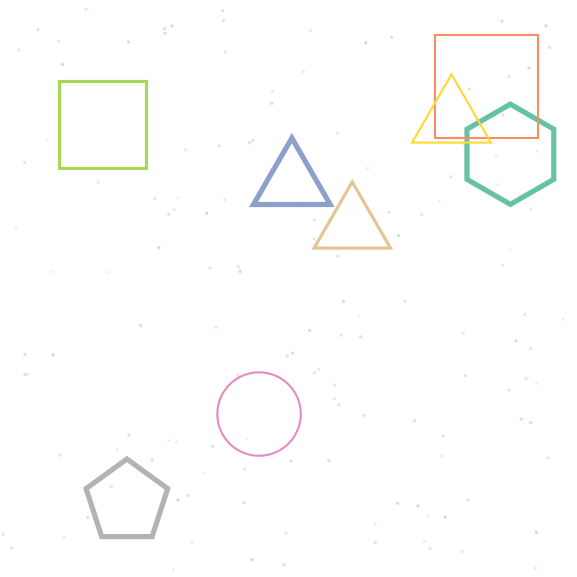[{"shape": "hexagon", "thickness": 2.5, "radius": 0.43, "center": [0.884, 0.732]}, {"shape": "square", "thickness": 1, "radius": 0.44, "center": [0.842, 0.849]}, {"shape": "triangle", "thickness": 2.5, "radius": 0.38, "center": [0.505, 0.683]}, {"shape": "circle", "thickness": 1, "radius": 0.36, "center": [0.449, 0.282]}, {"shape": "square", "thickness": 1.5, "radius": 0.38, "center": [0.178, 0.783]}, {"shape": "triangle", "thickness": 1, "radius": 0.39, "center": [0.782, 0.792]}, {"shape": "triangle", "thickness": 1.5, "radius": 0.38, "center": [0.61, 0.608]}, {"shape": "pentagon", "thickness": 2.5, "radius": 0.37, "center": [0.22, 0.13]}]